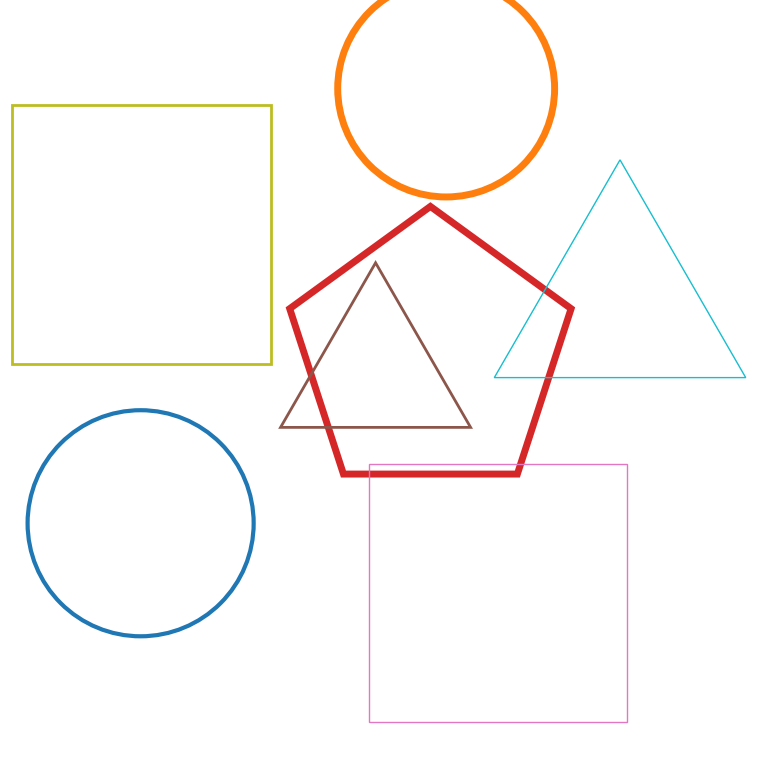[{"shape": "circle", "thickness": 1.5, "radius": 0.73, "center": [0.183, 0.32]}, {"shape": "circle", "thickness": 2.5, "radius": 0.7, "center": [0.579, 0.885]}, {"shape": "pentagon", "thickness": 2.5, "radius": 0.96, "center": [0.559, 0.54]}, {"shape": "triangle", "thickness": 1, "radius": 0.71, "center": [0.488, 0.516]}, {"shape": "square", "thickness": 0.5, "radius": 0.84, "center": [0.647, 0.23]}, {"shape": "square", "thickness": 1, "radius": 0.84, "center": [0.184, 0.696]}, {"shape": "triangle", "thickness": 0.5, "radius": 0.94, "center": [0.805, 0.604]}]